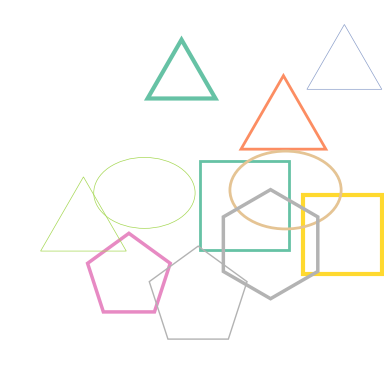[{"shape": "triangle", "thickness": 3, "radius": 0.51, "center": [0.471, 0.795]}, {"shape": "square", "thickness": 2, "radius": 0.58, "center": [0.634, 0.466]}, {"shape": "triangle", "thickness": 2, "radius": 0.64, "center": [0.736, 0.676]}, {"shape": "triangle", "thickness": 0.5, "radius": 0.56, "center": [0.894, 0.824]}, {"shape": "pentagon", "thickness": 2.5, "radius": 0.56, "center": [0.335, 0.281]}, {"shape": "triangle", "thickness": 0.5, "radius": 0.64, "center": [0.217, 0.412]}, {"shape": "oval", "thickness": 0.5, "radius": 0.66, "center": [0.375, 0.499]}, {"shape": "square", "thickness": 3, "radius": 0.51, "center": [0.889, 0.39]}, {"shape": "oval", "thickness": 2, "radius": 0.72, "center": [0.742, 0.506]}, {"shape": "pentagon", "thickness": 1, "radius": 0.67, "center": [0.515, 0.227]}, {"shape": "hexagon", "thickness": 2.5, "radius": 0.71, "center": [0.703, 0.366]}]